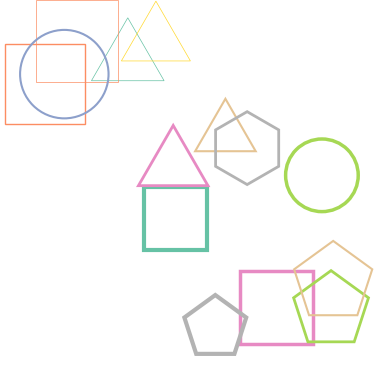[{"shape": "square", "thickness": 3, "radius": 0.41, "center": [0.456, 0.432]}, {"shape": "triangle", "thickness": 0.5, "radius": 0.54, "center": [0.332, 0.845]}, {"shape": "square", "thickness": 1, "radius": 0.52, "center": [0.117, 0.781]}, {"shape": "square", "thickness": 0.5, "radius": 0.53, "center": [0.2, 0.894]}, {"shape": "circle", "thickness": 1.5, "radius": 0.57, "center": [0.167, 0.807]}, {"shape": "square", "thickness": 2.5, "radius": 0.48, "center": [0.718, 0.202]}, {"shape": "triangle", "thickness": 2, "radius": 0.52, "center": [0.45, 0.57]}, {"shape": "circle", "thickness": 2.5, "radius": 0.47, "center": [0.836, 0.545]}, {"shape": "pentagon", "thickness": 2, "radius": 0.51, "center": [0.86, 0.195]}, {"shape": "triangle", "thickness": 0.5, "radius": 0.52, "center": [0.405, 0.893]}, {"shape": "triangle", "thickness": 1.5, "radius": 0.45, "center": [0.585, 0.653]}, {"shape": "pentagon", "thickness": 1.5, "radius": 0.53, "center": [0.865, 0.268]}, {"shape": "pentagon", "thickness": 3, "radius": 0.42, "center": [0.559, 0.149]}, {"shape": "hexagon", "thickness": 2, "radius": 0.47, "center": [0.642, 0.615]}]